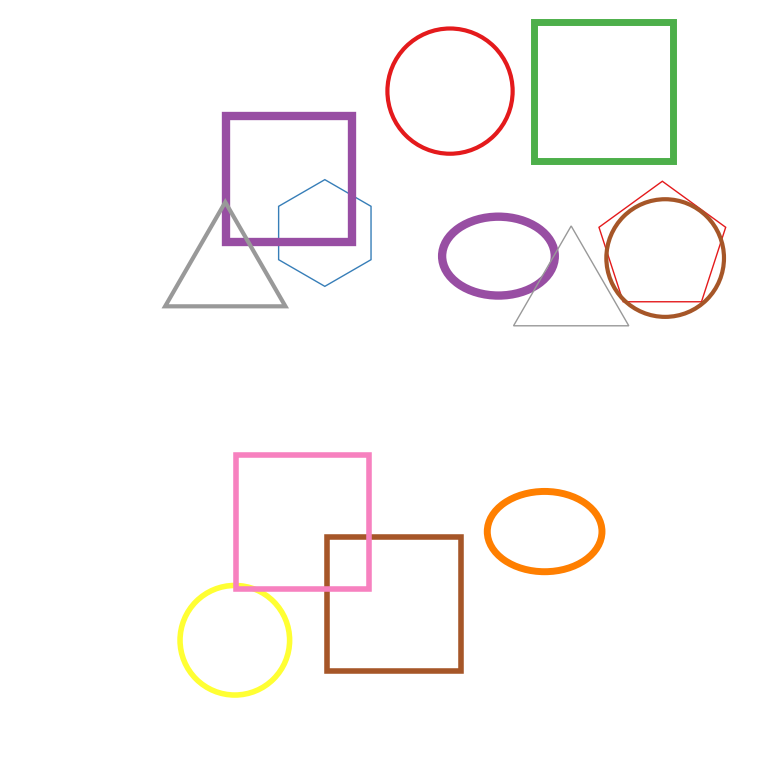[{"shape": "circle", "thickness": 1.5, "radius": 0.41, "center": [0.584, 0.882]}, {"shape": "pentagon", "thickness": 0.5, "radius": 0.43, "center": [0.86, 0.678]}, {"shape": "hexagon", "thickness": 0.5, "radius": 0.35, "center": [0.422, 0.697]}, {"shape": "square", "thickness": 2.5, "radius": 0.45, "center": [0.784, 0.881]}, {"shape": "oval", "thickness": 3, "radius": 0.37, "center": [0.647, 0.667]}, {"shape": "square", "thickness": 3, "radius": 0.41, "center": [0.375, 0.768]}, {"shape": "oval", "thickness": 2.5, "radius": 0.37, "center": [0.707, 0.31]}, {"shape": "circle", "thickness": 2, "radius": 0.36, "center": [0.305, 0.169]}, {"shape": "square", "thickness": 2, "radius": 0.44, "center": [0.511, 0.216]}, {"shape": "circle", "thickness": 1.5, "radius": 0.38, "center": [0.864, 0.665]}, {"shape": "square", "thickness": 2, "radius": 0.43, "center": [0.393, 0.322]}, {"shape": "triangle", "thickness": 0.5, "radius": 0.43, "center": [0.742, 0.62]}, {"shape": "triangle", "thickness": 1.5, "radius": 0.45, "center": [0.293, 0.647]}]